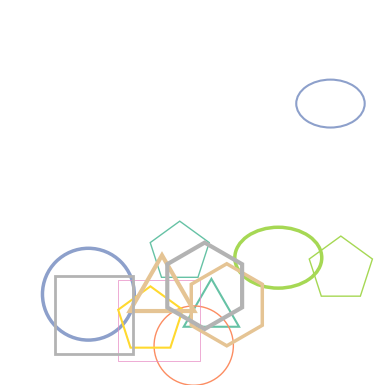[{"shape": "triangle", "thickness": 1.5, "radius": 0.41, "center": [0.549, 0.193]}, {"shape": "pentagon", "thickness": 1, "radius": 0.4, "center": [0.467, 0.345]}, {"shape": "circle", "thickness": 1, "radius": 0.51, "center": [0.503, 0.102]}, {"shape": "circle", "thickness": 2.5, "radius": 0.6, "center": [0.23, 0.236]}, {"shape": "oval", "thickness": 1.5, "radius": 0.44, "center": [0.858, 0.731]}, {"shape": "square", "thickness": 0.5, "radius": 0.53, "center": [0.412, 0.167]}, {"shape": "pentagon", "thickness": 1, "radius": 0.43, "center": [0.885, 0.301]}, {"shape": "oval", "thickness": 2.5, "radius": 0.56, "center": [0.723, 0.331]}, {"shape": "pentagon", "thickness": 1.5, "radius": 0.44, "center": [0.391, 0.168]}, {"shape": "hexagon", "thickness": 2.5, "radius": 0.53, "center": [0.589, 0.208]}, {"shape": "triangle", "thickness": 3, "radius": 0.48, "center": [0.421, 0.24]}, {"shape": "square", "thickness": 2, "radius": 0.51, "center": [0.244, 0.181]}, {"shape": "hexagon", "thickness": 3, "radius": 0.56, "center": [0.532, 0.258]}]